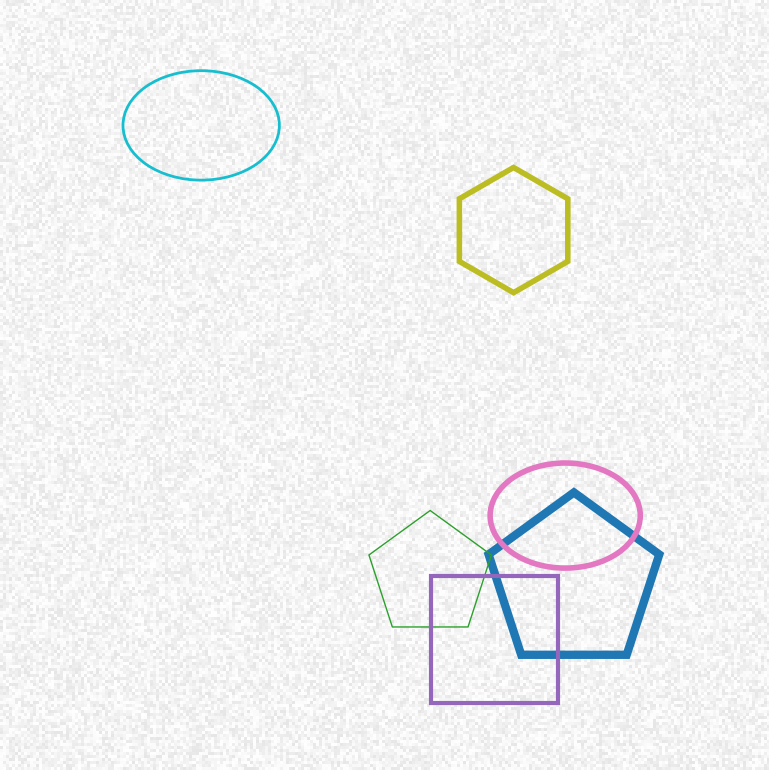[{"shape": "pentagon", "thickness": 3, "radius": 0.58, "center": [0.745, 0.244]}, {"shape": "pentagon", "thickness": 0.5, "radius": 0.42, "center": [0.559, 0.253]}, {"shape": "square", "thickness": 1.5, "radius": 0.41, "center": [0.642, 0.17]}, {"shape": "oval", "thickness": 2, "radius": 0.49, "center": [0.734, 0.33]}, {"shape": "hexagon", "thickness": 2, "radius": 0.41, "center": [0.667, 0.701]}, {"shape": "oval", "thickness": 1, "radius": 0.51, "center": [0.261, 0.837]}]